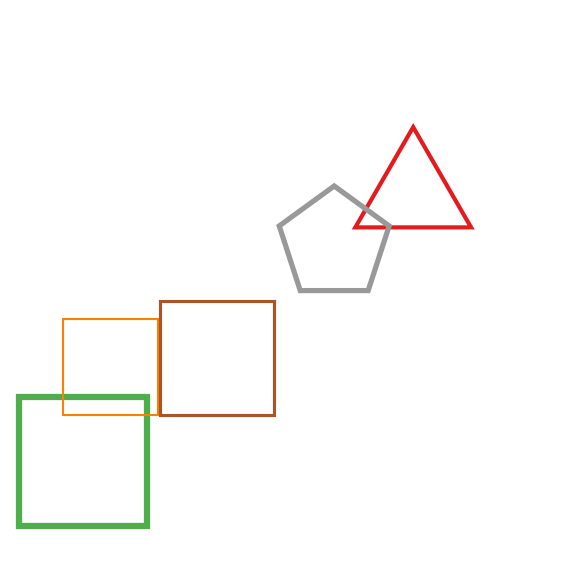[{"shape": "triangle", "thickness": 2, "radius": 0.58, "center": [0.715, 0.663]}, {"shape": "square", "thickness": 3, "radius": 0.56, "center": [0.144, 0.2]}, {"shape": "square", "thickness": 1, "radius": 0.41, "center": [0.191, 0.364]}, {"shape": "square", "thickness": 1.5, "radius": 0.49, "center": [0.376, 0.379]}, {"shape": "pentagon", "thickness": 2.5, "radius": 0.5, "center": [0.579, 0.577]}]